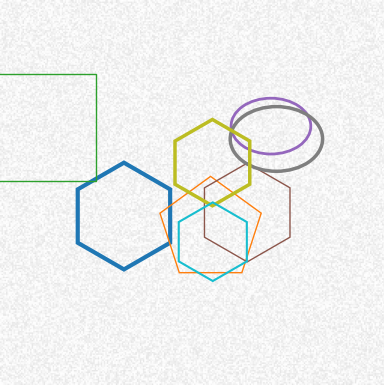[{"shape": "hexagon", "thickness": 3, "radius": 0.69, "center": [0.322, 0.439]}, {"shape": "pentagon", "thickness": 1, "radius": 0.69, "center": [0.547, 0.404]}, {"shape": "square", "thickness": 1, "radius": 0.69, "center": [0.112, 0.669]}, {"shape": "oval", "thickness": 2, "radius": 0.52, "center": [0.704, 0.672]}, {"shape": "hexagon", "thickness": 1, "radius": 0.64, "center": [0.642, 0.448]}, {"shape": "oval", "thickness": 2.5, "radius": 0.6, "center": [0.718, 0.639]}, {"shape": "hexagon", "thickness": 2.5, "radius": 0.56, "center": [0.552, 0.578]}, {"shape": "hexagon", "thickness": 1.5, "radius": 0.51, "center": [0.553, 0.372]}]